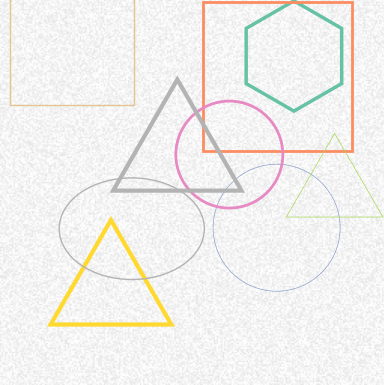[{"shape": "hexagon", "thickness": 2.5, "radius": 0.72, "center": [0.763, 0.855]}, {"shape": "square", "thickness": 2, "radius": 0.97, "center": [0.721, 0.801]}, {"shape": "circle", "thickness": 0.5, "radius": 0.82, "center": [0.719, 0.409]}, {"shape": "circle", "thickness": 2, "radius": 0.69, "center": [0.596, 0.599]}, {"shape": "triangle", "thickness": 0.5, "radius": 0.72, "center": [0.869, 0.509]}, {"shape": "triangle", "thickness": 3, "radius": 0.9, "center": [0.288, 0.248]}, {"shape": "square", "thickness": 1, "radius": 0.81, "center": [0.187, 0.889]}, {"shape": "oval", "thickness": 1, "radius": 0.94, "center": [0.342, 0.406]}, {"shape": "triangle", "thickness": 3, "radius": 0.96, "center": [0.461, 0.601]}]